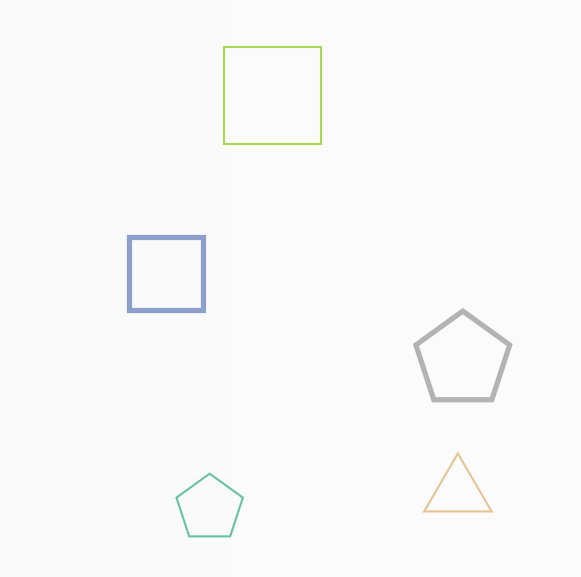[{"shape": "pentagon", "thickness": 1, "radius": 0.3, "center": [0.361, 0.119]}, {"shape": "square", "thickness": 2.5, "radius": 0.32, "center": [0.286, 0.526]}, {"shape": "square", "thickness": 1, "radius": 0.42, "center": [0.469, 0.834]}, {"shape": "triangle", "thickness": 1, "radius": 0.33, "center": [0.788, 0.147]}, {"shape": "pentagon", "thickness": 2.5, "radius": 0.42, "center": [0.796, 0.376]}]